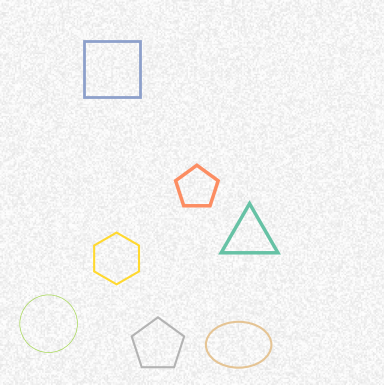[{"shape": "triangle", "thickness": 2.5, "radius": 0.43, "center": [0.648, 0.386]}, {"shape": "pentagon", "thickness": 2.5, "radius": 0.29, "center": [0.511, 0.513]}, {"shape": "square", "thickness": 2, "radius": 0.36, "center": [0.29, 0.82]}, {"shape": "circle", "thickness": 0.5, "radius": 0.37, "center": [0.126, 0.159]}, {"shape": "hexagon", "thickness": 1.5, "radius": 0.34, "center": [0.303, 0.329]}, {"shape": "oval", "thickness": 1.5, "radius": 0.43, "center": [0.62, 0.105]}, {"shape": "pentagon", "thickness": 1.5, "radius": 0.36, "center": [0.41, 0.104]}]